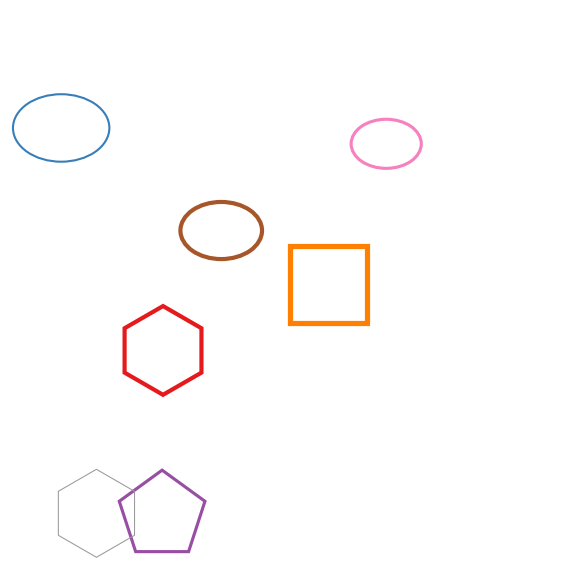[{"shape": "hexagon", "thickness": 2, "radius": 0.38, "center": [0.282, 0.392]}, {"shape": "oval", "thickness": 1, "radius": 0.42, "center": [0.106, 0.778]}, {"shape": "pentagon", "thickness": 1.5, "radius": 0.39, "center": [0.281, 0.107]}, {"shape": "square", "thickness": 2.5, "radius": 0.33, "center": [0.569, 0.507]}, {"shape": "oval", "thickness": 2, "radius": 0.35, "center": [0.383, 0.6]}, {"shape": "oval", "thickness": 1.5, "radius": 0.3, "center": [0.669, 0.75]}, {"shape": "hexagon", "thickness": 0.5, "radius": 0.38, "center": [0.167, 0.11]}]